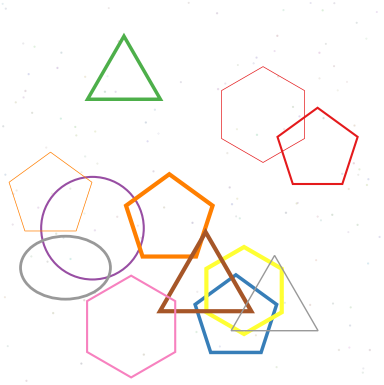[{"shape": "pentagon", "thickness": 1.5, "radius": 0.55, "center": [0.825, 0.611]}, {"shape": "hexagon", "thickness": 0.5, "radius": 0.62, "center": [0.683, 0.702]}, {"shape": "pentagon", "thickness": 2.5, "radius": 0.56, "center": [0.613, 0.175]}, {"shape": "triangle", "thickness": 2.5, "radius": 0.55, "center": [0.322, 0.797]}, {"shape": "circle", "thickness": 1.5, "radius": 0.67, "center": [0.24, 0.407]}, {"shape": "pentagon", "thickness": 3, "radius": 0.59, "center": [0.44, 0.429]}, {"shape": "pentagon", "thickness": 0.5, "radius": 0.57, "center": [0.131, 0.492]}, {"shape": "hexagon", "thickness": 3, "radius": 0.57, "center": [0.634, 0.245]}, {"shape": "triangle", "thickness": 3, "radius": 0.69, "center": [0.534, 0.26]}, {"shape": "hexagon", "thickness": 1.5, "radius": 0.66, "center": [0.341, 0.152]}, {"shape": "triangle", "thickness": 1, "radius": 0.65, "center": [0.713, 0.206]}, {"shape": "oval", "thickness": 2, "radius": 0.58, "center": [0.17, 0.305]}]